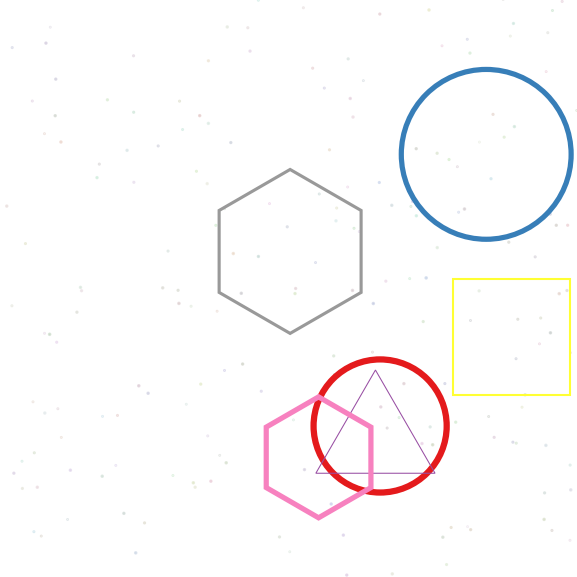[{"shape": "circle", "thickness": 3, "radius": 0.58, "center": [0.658, 0.262]}, {"shape": "circle", "thickness": 2.5, "radius": 0.74, "center": [0.842, 0.732]}, {"shape": "triangle", "thickness": 0.5, "radius": 0.6, "center": [0.65, 0.239]}, {"shape": "square", "thickness": 1, "radius": 0.5, "center": [0.885, 0.416]}, {"shape": "hexagon", "thickness": 2.5, "radius": 0.52, "center": [0.552, 0.207]}, {"shape": "hexagon", "thickness": 1.5, "radius": 0.71, "center": [0.502, 0.564]}]